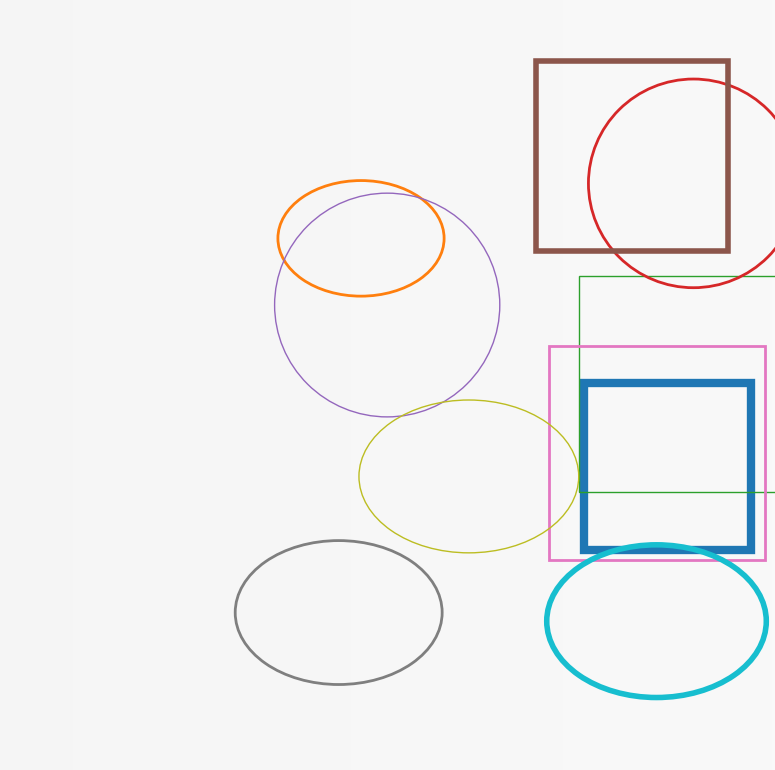[{"shape": "square", "thickness": 3, "radius": 0.54, "center": [0.861, 0.394]}, {"shape": "oval", "thickness": 1, "radius": 0.54, "center": [0.466, 0.69]}, {"shape": "square", "thickness": 0.5, "radius": 0.7, "center": [0.887, 0.502]}, {"shape": "circle", "thickness": 1, "radius": 0.68, "center": [0.895, 0.762]}, {"shape": "circle", "thickness": 0.5, "radius": 0.73, "center": [0.5, 0.604]}, {"shape": "square", "thickness": 2, "radius": 0.62, "center": [0.815, 0.797]}, {"shape": "square", "thickness": 1, "radius": 0.7, "center": [0.847, 0.412]}, {"shape": "oval", "thickness": 1, "radius": 0.67, "center": [0.437, 0.204]}, {"shape": "oval", "thickness": 0.5, "radius": 0.71, "center": [0.605, 0.381]}, {"shape": "oval", "thickness": 2, "radius": 0.71, "center": [0.847, 0.193]}]